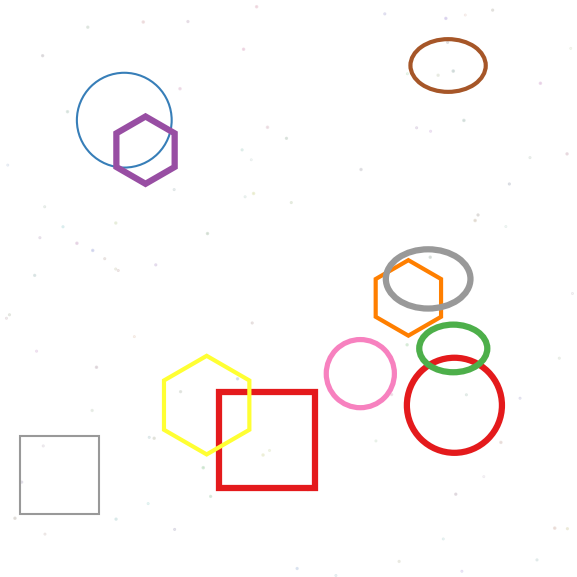[{"shape": "square", "thickness": 3, "radius": 0.42, "center": [0.462, 0.237]}, {"shape": "circle", "thickness": 3, "radius": 0.41, "center": [0.787, 0.297]}, {"shape": "circle", "thickness": 1, "radius": 0.41, "center": [0.215, 0.791]}, {"shape": "oval", "thickness": 3, "radius": 0.29, "center": [0.785, 0.396]}, {"shape": "hexagon", "thickness": 3, "radius": 0.29, "center": [0.252, 0.739]}, {"shape": "hexagon", "thickness": 2, "radius": 0.33, "center": [0.707, 0.483]}, {"shape": "hexagon", "thickness": 2, "radius": 0.43, "center": [0.358, 0.298]}, {"shape": "oval", "thickness": 2, "radius": 0.33, "center": [0.776, 0.886]}, {"shape": "circle", "thickness": 2.5, "radius": 0.29, "center": [0.624, 0.352]}, {"shape": "square", "thickness": 1, "radius": 0.34, "center": [0.103, 0.176]}, {"shape": "oval", "thickness": 3, "radius": 0.37, "center": [0.741, 0.516]}]